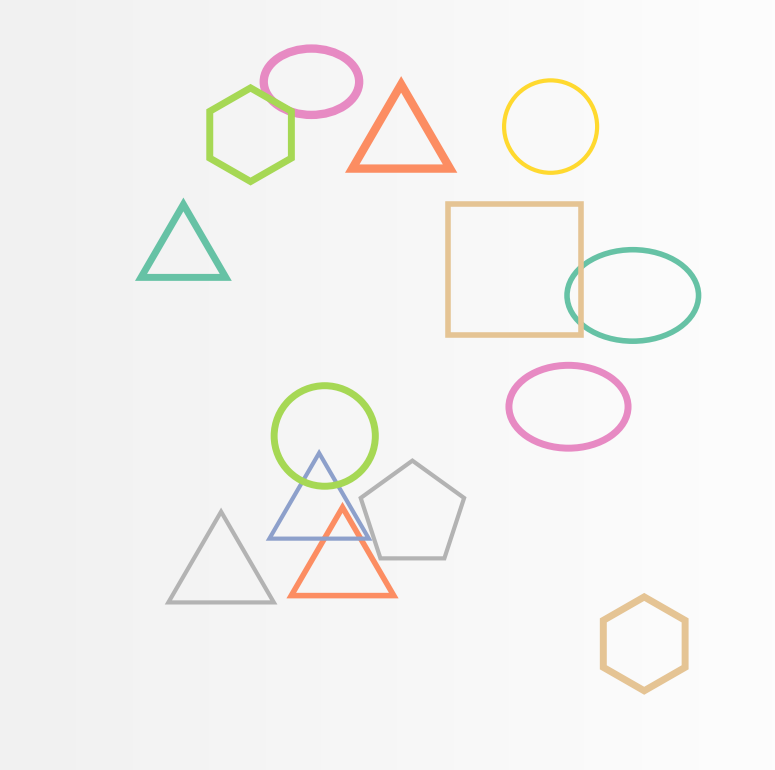[{"shape": "oval", "thickness": 2, "radius": 0.42, "center": [0.816, 0.616]}, {"shape": "triangle", "thickness": 2.5, "radius": 0.32, "center": [0.237, 0.671]}, {"shape": "triangle", "thickness": 2, "radius": 0.38, "center": [0.442, 0.265]}, {"shape": "triangle", "thickness": 3, "radius": 0.36, "center": [0.518, 0.817]}, {"shape": "triangle", "thickness": 1.5, "radius": 0.37, "center": [0.412, 0.338]}, {"shape": "oval", "thickness": 2.5, "radius": 0.38, "center": [0.734, 0.472]}, {"shape": "oval", "thickness": 3, "radius": 0.31, "center": [0.402, 0.894]}, {"shape": "hexagon", "thickness": 2.5, "radius": 0.3, "center": [0.323, 0.825]}, {"shape": "circle", "thickness": 2.5, "radius": 0.33, "center": [0.419, 0.434]}, {"shape": "circle", "thickness": 1.5, "radius": 0.3, "center": [0.71, 0.836]}, {"shape": "hexagon", "thickness": 2.5, "radius": 0.3, "center": [0.831, 0.164]}, {"shape": "square", "thickness": 2, "radius": 0.43, "center": [0.664, 0.65]}, {"shape": "pentagon", "thickness": 1.5, "radius": 0.35, "center": [0.532, 0.332]}, {"shape": "triangle", "thickness": 1.5, "radius": 0.39, "center": [0.285, 0.257]}]